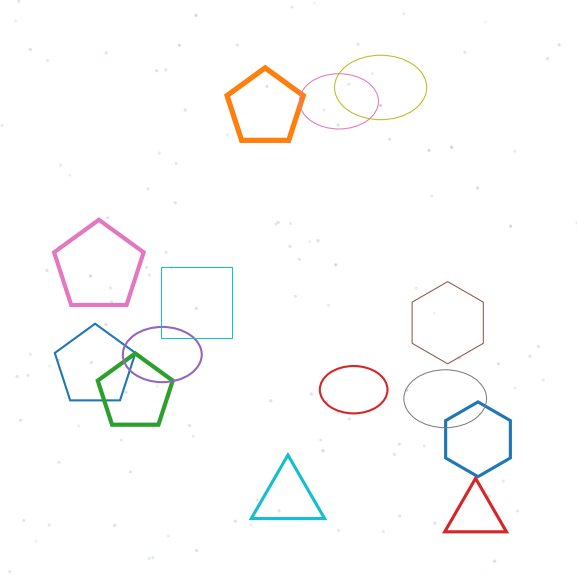[{"shape": "hexagon", "thickness": 1.5, "radius": 0.32, "center": [0.828, 0.238]}, {"shape": "pentagon", "thickness": 1, "radius": 0.37, "center": [0.165, 0.365]}, {"shape": "pentagon", "thickness": 2.5, "radius": 0.35, "center": [0.459, 0.812]}, {"shape": "pentagon", "thickness": 2, "radius": 0.34, "center": [0.234, 0.319]}, {"shape": "oval", "thickness": 1, "radius": 0.29, "center": [0.612, 0.324]}, {"shape": "triangle", "thickness": 1.5, "radius": 0.31, "center": [0.824, 0.109]}, {"shape": "oval", "thickness": 1, "radius": 0.34, "center": [0.281, 0.385]}, {"shape": "hexagon", "thickness": 0.5, "radius": 0.36, "center": [0.775, 0.44]}, {"shape": "oval", "thickness": 0.5, "radius": 0.34, "center": [0.587, 0.824]}, {"shape": "pentagon", "thickness": 2, "radius": 0.41, "center": [0.171, 0.537]}, {"shape": "oval", "thickness": 0.5, "radius": 0.36, "center": [0.771, 0.309]}, {"shape": "oval", "thickness": 0.5, "radius": 0.4, "center": [0.659, 0.848]}, {"shape": "square", "thickness": 0.5, "radius": 0.31, "center": [0.34, 0.476]}, {"shape": "triangle", "thickness": 1.5, "radius": 0.37, "center": [0.499, 0.138]}]